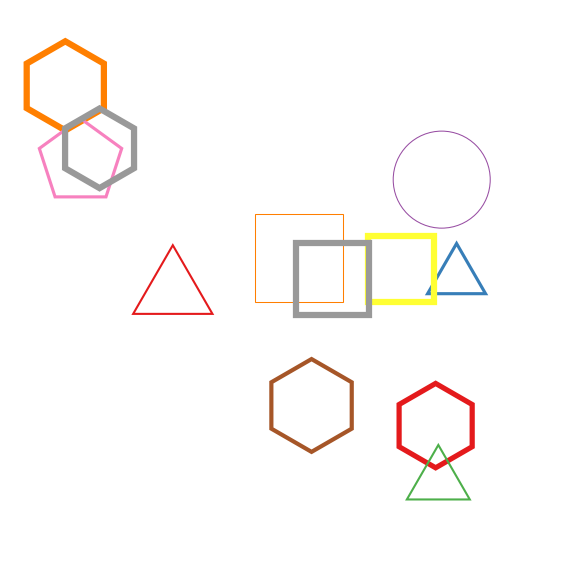[{"shape": "triangle", "thickness": 1, "radius": 0.4, "center": [0.299, 0.495]}, {"shape": "hexagon", "thickness": 2.5, "radius": 0.37, "center": [0.754, 0.262]}, {"shape": "triangle", "thickness": 1.5, "radius": 0.29, "center": [0.791, 0.52]}, {"shape": "triangle", "thickness": 1, "radius": 0.31, "center": [0.759, 0.166]}, {"shape": "circle", "thickness": 0.5, "radius": 0.42, "center": [0.765, 0.688]}, {"shape": "hexagon", "thickness": 3, "radius": 0.39, "center": [0.113, 0.85]}, {"shape": "square", "thickness": 0.5, "radius": 0.38, "center": [0.518, 0.552]}, {"shape": "square", "thickness": 3, "radius": 0.29, "center": [0.694, 0.533]}, {"shape": "hexagon", "thickness": 2, "radius": 0.4, "center": [0.539, 0.297]}, {"shape": "pentagon", "thickness": 1.5, "radius": 0.37, "center": [0.139, 0.719]}, {"shape": "hexagon", "thickness": 3, "radius": 0.34, "center": [0.172, 0.742]}, {"shape": "square", "thickness": 3, "radius": 0.31, "center": [0.576, 0.516]}]